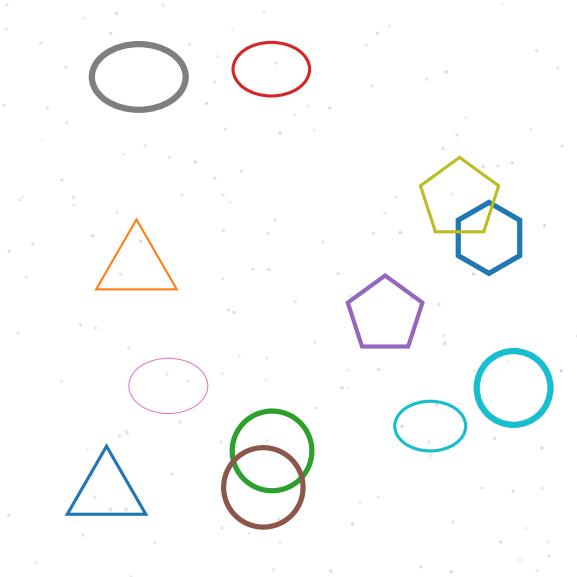[{"shape": "hexagon", "thickness": 2.5, "radius": 0.31, "center": [0.847, 0.587]}, {"shape": "triangle", "thickness": 1.5, "radius": 0.39, "center": [0.184, 0.148]}, {"shape": "triangle", "thickness": 1, "radius": 0.4, "center": [0.236, 0.538]}, {"shape": "circle", "thickness": 2.5, "radius": 0.34, "center": [0.471, 0.218]}, {"shape": "oval", "thickness": 1.5, "radius": 0.33, "center": [0.47, 0.879]}, {"shape": "pentagon", "thickness": 2, "radius": 0.34, "center": [0.667, 0.454]}, {"shape": "circle", "thickness": 2.5, "radius": 0.34, "center": [0.456, 0.155]}, {"shape": "oval", "thickness": 0.5, "radius": 0.34, "center": [0.291, 0.331]}, {"shape": "oval", "thickness": 3, "radius": 0.41, "center": [0.24, 0.866]}, {"shape": "pentagon", "thickness": 1.5, "radius": 0.36, "center": [0.796, 0.655]}, {"shape": "circle", "thickness": 3, "radius": 0.32, "center": [0.889, 0.327]}, {"shape": "oval", "thickness": 1.5, "radius": 0.31, "center": [0.745, 0.261]}]